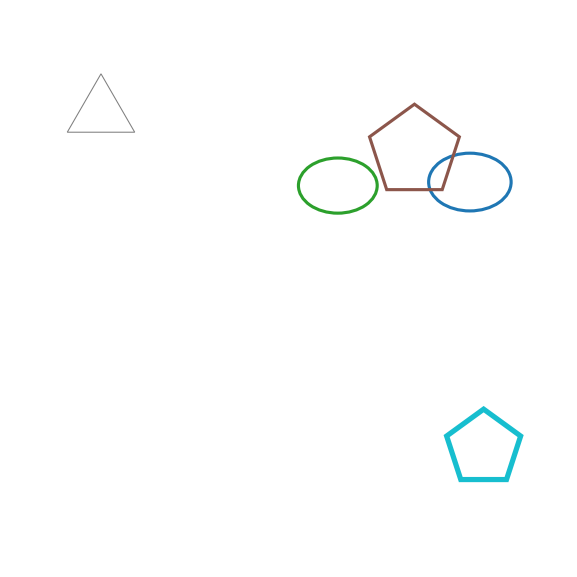[{"shape": "oval", "thickness": 1.5, "radius": 0.36, "center": [0.814, 0.684]}, {"shape": "oval", "thickness": 1.5, "radius": 0.34, "center": [0.585, 0.678]}, {"shape": "pentagon", "thickness": 1.5, "radius": 0.41, "center": [0.718, 0.737]}, {"shape": "triangle", "thickness": 0.5, "radius": 0.34, "center": [0.175, 0.804]}, {"shape": "pentagon", "thickness": 2.5, "radius": 0.34, "center": [0.837, 0.223]}]